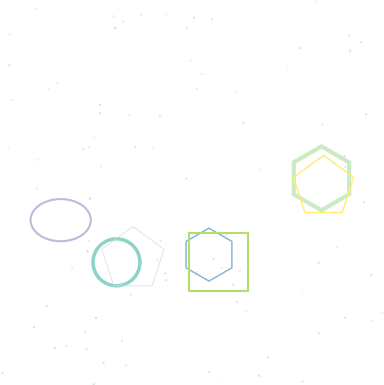[{"shape": "circle", "thickness": 2.5, "radius": 0.3, "center": [0.303, 0.319]}, {"shape": "oval", "thickness": 1.5, "radius": 0.39, "center": [0.158, 0.428]}, {"shape": "hexagon", "thickness": 1, "radius": 0.34, "center": [0.543, 0.339]}, {"shape": "square", "thickness": 1.5, "radius": 0.38, "center": [0.568, 0.319]}, {"shape": "pentagon", "thickness": 0.5, "radius": 0.43, "center": [0.345, 0.326]}, {"shape": "hexagon", "thickness": 3, "radius": 0.42, "center": [0.835, 0.537]}, {"shape": "pentagon", "thickness": 1, "radius": 0.41, "center": [0.84, 0.514]}]